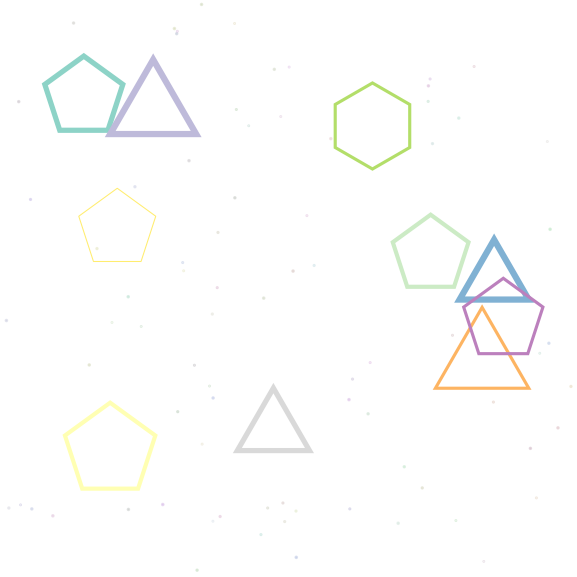[{"shape": "pentagon", "thickness": 2.5, "radius": 0.36, "center": [0.145, 0.831]}, {"shape": "pentagon", "thickness": 2, "radius": 0.41, "center": [0.191, 0.22]}, {"shape": "triangle", "thickness": 3, "radius": 0.43, "center": [0.265, 0.81]}, {"shape": "triangle", "thickness": 3, "radius": 0.35, "center": [0.856, 0.515]}, {"shape": "triangle", "thickness": 1.5, "radius": 0.47, "center": [0.835, 0.374]}, {"shape": "hexagon", "thickness": 1.5, "radius": 0.37, "center": [0.645, 0.781]}, {"shape": "triangle", "thickness": 2.5, "radius": 0.36, "center": [0.473, 0.255]}, {"shape": "pentagon", "thickness": 1.5, "radius": 0.36, "center": [0.872, 0.445]}, {"shape": "pentagon", "thickness": 2, "radius": 0.34, "center": [0.746, 0.558]}, {"shape": "pentagon", "thickness": 0.5, "radius": 0.35, "center": [0.203, 0.603]}]